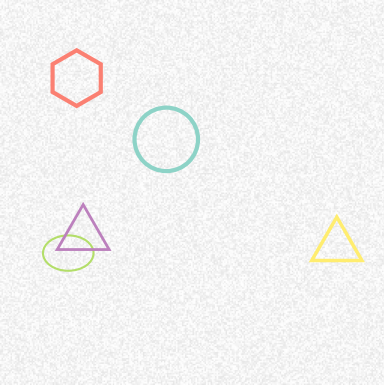[{"shape": "circle", "thickness": 3, "radius": 0.41, "center": [0.432, 0.638]}, {"shape": "hexagon", "thickness": 3, "radius": 0.36, "center": [0.199, 0.797]}, {"shape": "oval", "thickness": 1.5, "radius": 0.33, "center": [0.177, 0.343]}, {"shape": "triangle", "thickness": 2, "radius": 0.39, "center": [0.216, 0.391]}, {"shape": "triangle", "thickness": 2.5, "radius": 0.38, "center": [0.875, 0.361]}]